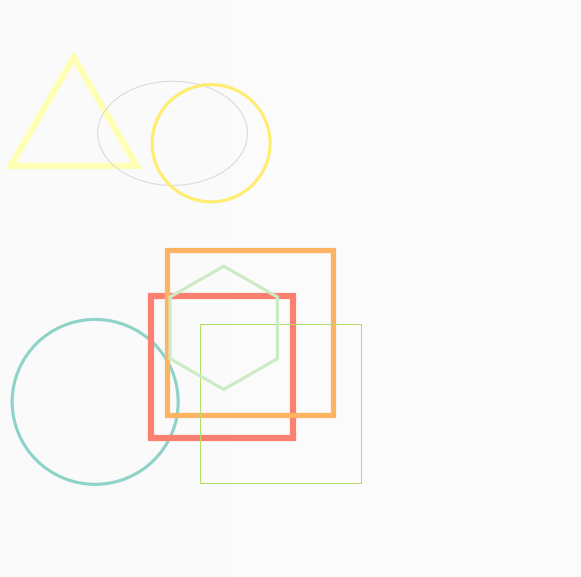[{"shape": "circle", "thickness": 1.5, "radius": 0.71, "center": [0.164, 0.303]}, {"shape": "triangle", "thickness": 3, "radius": 0.63, "center": [0.127, 0.774]}, {"shape": "square", "thickness": 3, "radius": 0.61, "center": [0.382, 0.364]}, {"shape": "square", "thickness": 2.5, "radius": 0.72, "center": [0.43, 0.424]}, {"shape": "square", "thickness": 0.5, "radius": 0.69, "center": [0.483, 0.301]}, {"shape": "oval", "thickness": 0.5, "radius": 0.64, "center": [0.297, 0.768]}, {"shape": "hexagon", "thickness": 1.5, "radius": 0.53, "center": [0.385, 0.431]}, {"shape": "circle", "thickness": 1.5, "radius": 0.51, "center": [0.363, 0.751]}]